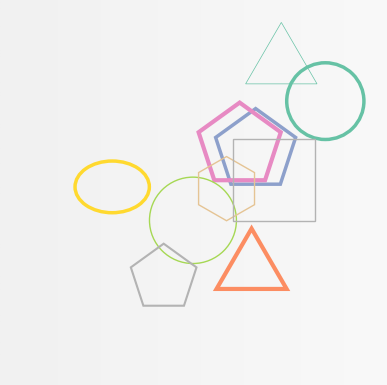[{"shape": "circle", "thickness": 2.5, "radius": 0.5, "center": [0.84, 0.737]}, {"shape": "triangle", "thickness": 0.5, "radius": 0.53, "center": [0.726, 0.835]}, {"shape": "triangle", "thickness": 3, "radius": 0.52, "center": [0.649, 0.302]}, {"shape": "pentagon", "thickness": 2.5, "radius": 0.54, "center": [0.66, 0.609]}, {"shape": "pentagon", "thickness": 3, "radius": 0.56, "center": [0.619, 0.622]}, {"shape": "circle", "thickness": 1, "radius": 0.56, "center": [0.498, 0.428]}, {"shape": "oval", "thickness": 2.5, "radius": 0.48, "center": [0.29, 0.515]}, {"shape": "hexagon", "thickness": 1, "radius": 0.42, "center": [0.585, 0.51]}, {"shape": "pentagon", "thickness": 1.5, "radius": 0.45, "center": [0.422, 0.278]}, {"shape": "square", "thickness": 1, "radius": 0.53, "center": [0.706, 0.533]}]